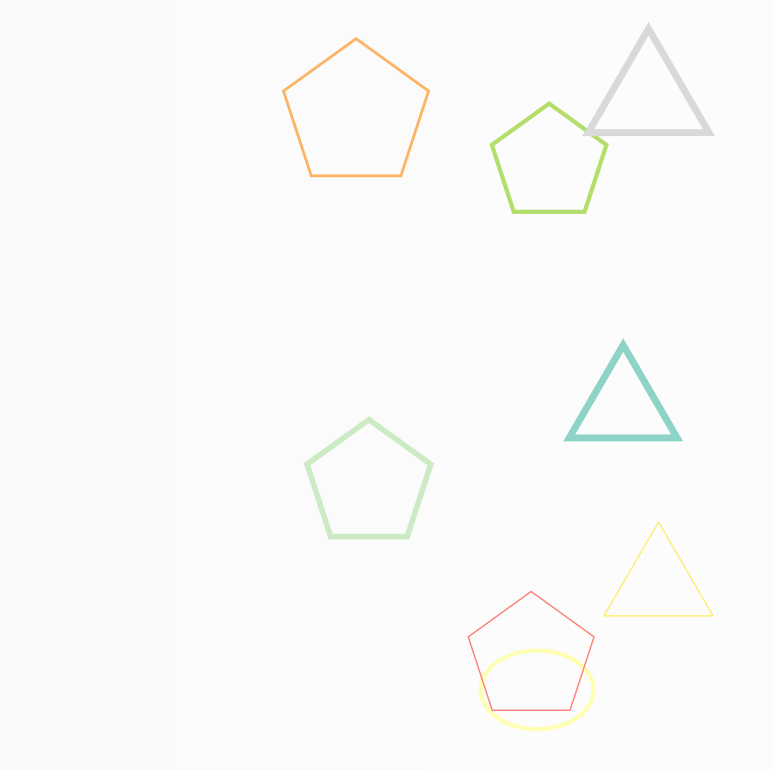[{"shape": "triangle", "thickness": 2.5, "radius": 0.4, "center": [0.804, 0.471]}, {"shape": "oval", "thickness": 1.5, "radius": 0.36, "center": [0.693, 0.104]}, {"shape": "pentagon", "thickness": 0.5, "radius": 0.43, "center": [0.685, 0.147]}, {"shape": "pentagon", "thickness": 1, "radius": 0.49, "center": [0.459, 0.851]}, {"shape": "pentagon", "thickness": 1.5, "radius": 0.39, "center": [0.709, 0.788]}, {"shape": "triangle", "thickness": 2.5, "radius": 0.45, "center": [0.837, 0.873]}, {"shape": "pentagon", "thickness": 2, "radius": 0.42, "center": [0.476, 0.371]}, {"shape": "triangle", "thickness": 0.5, "radius": 0.41, "center": [0.85, 0.241]}]